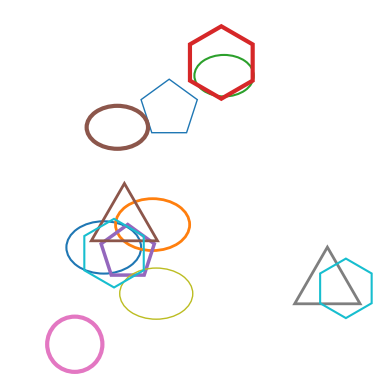[{"shape": "oval", "thickness": 1.5, "radius": 0.49, "center": [0.269, 0.357]}, {"shape": "pentagon", "thickness": 1, "radius": 0.38, "center": [0.439, 0.717]}, {"shape": "oval", "thickness": 2, "radius": 0.48, "center": [0.396, 0.417]}, {"shape": "oval", "thickness": 1.5, "radius": 0.38, "center": [0.582, 0.803]}, {"shape": "hexagon", "thickness": 3, "radius": 0.47, "center": [0.575, 0.838]}, {"shape": "pentagon", "thickness": 2.5, "radius": 0.36, "center": [0.332, 0.344]}, {"shape": "oval", "thickness": 3, "radius": 0.4, "center": [0.305, 0.669]}, {"shape": "triangle", "thickness": 2, "radius": 0.5, "center": [0.323, 0.424]}, {"shape": "circle", "thickness": 3, "radius": 0.36, "center": [0.194, 0.106]}, {"shape": "triangle", "thickness": 2, "radius": 0.49, "center": [0.85, 0.26]}, {"shape": "oval", "thickness": 1, "radius": 0.47, "center": [0.406, 0.237]}, {"shape": "hexagon", "thickness": 1.5, "radius": 0.45, "center": [0.296, 0.342]}, {"shape": "hexagon", "thickness": 1.5, "radius": 0.39, "center": [0.898, 0.251]}]